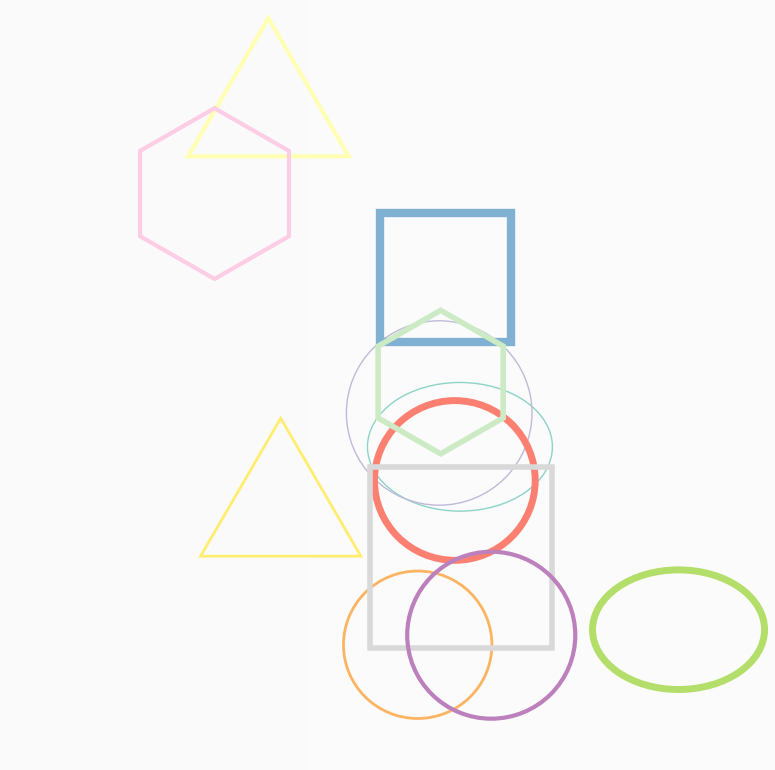[{"shape": "oval", "thickness": 0.5, "radius": 0.6, "center": [0.593, 0.42]}, {"shape": "triangle", "thickness": 1.5, "radius": 0.6, "center": [0.346, 0.857]}, {"shape": "circle", "thickness": 0.5, "radius": 0.6, "center": [0.567, 0.464]}, {"shape": "circle", "thickness": 2.5, "radius": 0.52, "center": [0.587, 0.376]}, {"shape": "square", "thickness": 3, "radius": 0.42, "center": [0.575, 0.64]}, {"shape": "circle", "thickness": 1, "radius": 0.48, "center": [0.539, 0.163]}, {"shape": "oval", "thickness": 2.5, "radius": 0.55, "center": [0.876, 0.182]}, {"shape": "hexagon", "thickness": 1.5, "radius": 0.55, "center": [0.277, 0.749]}, {"shape": "square", "thickness": 2, "radius": 0.59, "center": [0.595, 0.276]}, {"shape": "circle", "thickness": 1.5, "radius": 0.54, "center": [0.634, 0.175]}, {"shape": "hexagon", "thickness": 2, "radius": 0.47, "center": [0.569, 0.504]}, {"shape": "triangle", "thickness": 1, "radius": 0.6, "center": [0.362, 0.337]}]